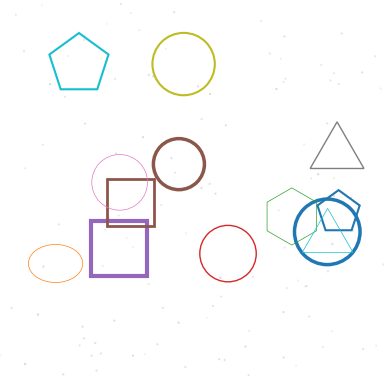[{"shape": "circle", "thickness": 2.5, "radius": 0.43, "center": [0.85, 0.398]}, {"shape": "pentagon", "thickness": 1.5, "radius": 0.29, "center": [0.879, 0.449]}, {"shape": "oval", "thickness": 0.5, "radius": 0.35, "center": [0.144, 0.316]}, {"shape": "hexagon", "thickness": 0.5, "radius": 0.37, "center": [0.758, 0.438]}, {"shape": "circle", "thickness": 1, "radius": 0.37, "center": [0.592, 0.341]}, {"shape": "square", "thickness": 3, "radius": 0.36, "center": [0.309, 0.355]}, {"shape": "square", "thickness": 2, "radius": 0.3, "center": [0.339, 0.475]}, {"shape": "circle", "thickness": 2.5, "radius": 0.33, "center": [0.465, 0.574]}, {"shape": "circle", "thickness": 0.5, "radius": 0.36, "center": [0.311, 0.526]}, {"shape": "triangle", "thickness": 1, "radius": 0.4, "center": [0.875, 0.603]}, {"shape": "circle", "thickness": 1.5, "radius": 0.41, "center": [0.477, 0.834]}, {"shape": "triangle", "thickness": 0.5, "radius": 0.38, "center": [0.851, 0.382]}, {"shape": "pentagon", "thickness": 1.5, "radius": 0.4, "center": [0.205, 0.833]}]